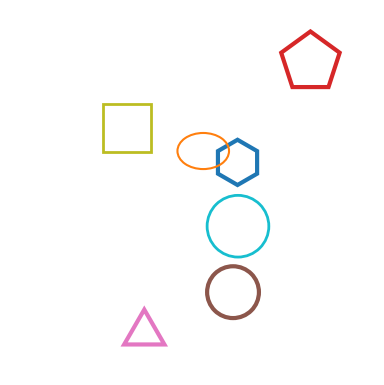[{"shape": "hexagon", "thickness": 3, "radius": 0.29, "center": [0.617, 0.578]}, {"shape": "oval", "thickness": 1.5, "radius": 0.33, "center": [0.528, 0.608]}, {"shape": "pentagon", "thickness": 3, "radius": 0.4, "center": [0.806, 0.838]}, {"shape": "circle", "thickness": 3, "radius": 0.34, "center": [0.605, 0.241]}, {"shape": "triangle", "thickness": 3, "radius": 0.3, "center": [0.375, 0.135]}, {"shape": "square", "thickness": 2, "radius": 0.32, "center": [0.33, 0.667]}, {"shape": "circle", "thickness": 2, "radius": 0.4, "center": [0.618, 0.412]}]